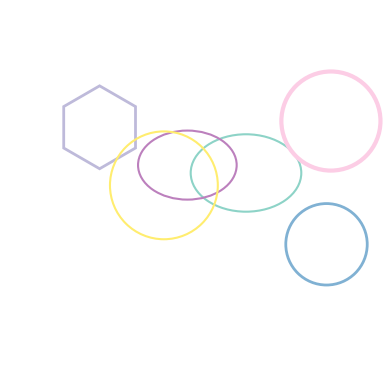[{"shape": "oval", "thickness": 1.5, "radius": 0.72, "center": [0.639, 0.551]}, {"shape": "hexagon", "thickness": 2, "radius": 0.54, "center": [0.259, 0.669]}, {"shape": "circle", "thickness": 2, "radius": 0.53, "center": [0.848, 0.365]}, {"shape": "circle", "thickness": 3, "radius": 0.64, "center": [0.86, 0.686]}, {"shape": "oval", "thickness": 1.5, "radius": 0.64, "center": [0.487, 0.571]}, {"shape": "circle", "thickness": 1.5, "radius": 0.7, "center": [0.426, 0.519]}]